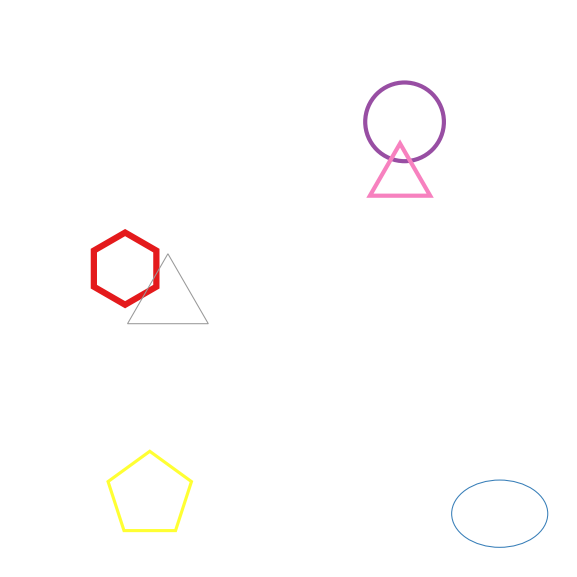[{"shape": "hexagon", "thickness": 3, "radius": 0.31, "center": [0.217, 0.534]}, {"shape": "oval", "thickness": 0.5, "radius": 0.42, "center": [0.865, 0.11]}, {"shape": "circle", "thickness": 2, "radius": 0.34, "center": [0.701, 0.788]}, {"shape": "pentagon", "thickness": 1.5, "radius": 0.38, "center": [0.259, 0.142]}, {"shape": "triangle", "thickness": 2, "radius": 0.3, "center": [0.693, 0.69]}, {"shape": "triangle", "thickness": 0.5, "radius": 0.4, "center": [0.291, 0.479]}]